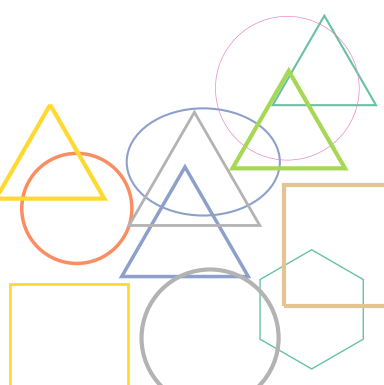[{"shape": "triangle", "thickness": 1.5, "radius": 0.77, "center": [0.842, 0.804]}, {"shape": "hexagon", "thickness": 1, "radius": 0.77, "center": [0.81, 0.196]}, {"shape": "circle", "thickness": 2.5, "radius": 0.71, "center": [0.2, 0.459]}, {"shape": "triangle", "thickness": 2.5, "radius": 0.95, "center": [0.48, 0.377]}, {"shape": "oval", "thickness": 1.5, "radius": 0.99, "center": [0.528, 0.579]}, {"shape": "circle", "thickness": 0.5, "radius": 0.93, "center": [0.746, 0.771]}, {"shape": "triangle", "thickness": 3, "radius": 0.84, "center": [0.75, 0.647]}, {"shape": "square", "thickness": 2, "radius": 0.77, "center": [0.179, 0.107]}, {"shape": "triangle", "thickness": 3, "radius": 0.81, "center": [0.13, 0.565]}, {"shape": "square", "thickness": 3, "radius": 0.79, "center": [0.894, 0.363]}, {"shape": "triangle", "thickness": 2, "radius": 0.98, "center": [0.505, 0.512]}, {"shape": "circle", "thickness": 3, "radius": 0.89, "center": [0.546, 0.122]}]